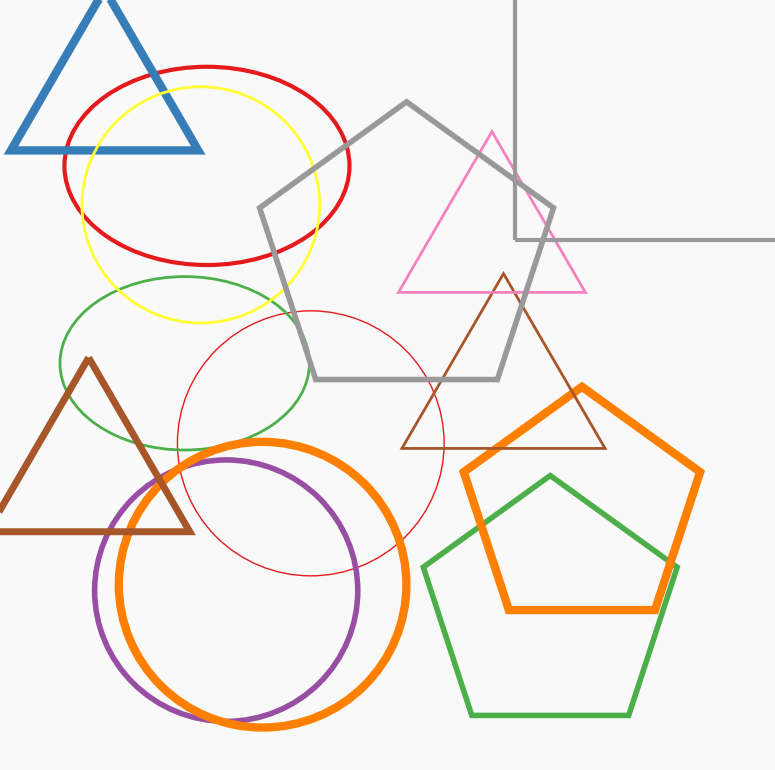[{"shape": "circle", "thickness": 0.5, "radius": 0.86, "center": [0.401, 0.424]}, {"shape": "oval", "thickness": 1.5, "radius": 0.92, "center": [0.267, 0.785]}, {"shape": "triangle", "thickness": 3, "radius": 0.7, "center": [0.135, 0.874]}, {"shape": "oval", "thickness": 1, "radius": 0.8, "center": [0.238, 0.528]}, {"shape": "pentagon", "thickness": 2, "radius": 0.86, "center": [0.71, 0.21]}, {"shape": "circle", "thickness": 2, "radius": 0.85, "center": [0.292, 0.233]}, {"shape": "circle", "thickness": 3, "radius": 0.93, "center": [0.339, 0.241]}, {"shape": "pentagon", "thickness": 3, "radius": 0.8, "center": [0.751, 0.337]}, {"shape": "circle", "thickness": 1, "radius": 0.77, "center": [0.259, 0.734]}, {"shape": "triangle", "thickness": 1, "radius": 0.76, "center": [0.65, 0.493]}, {"shape": "triangle", "thickness": 2.5, "radius": 0.75, "center": [0.114, 0.385]}, {"shape": "triangle", "thickness": 1, "radius": 0.7, "center": [0.635, 0.69]}, {"shape": "pentagon", "thickness": 2, "radius": 1.0, "center": [0.525, 0.668]}, {"shape": "square", "thickness": 1.5, "radius": 0.92, "center": [0.849, 0.873]}]